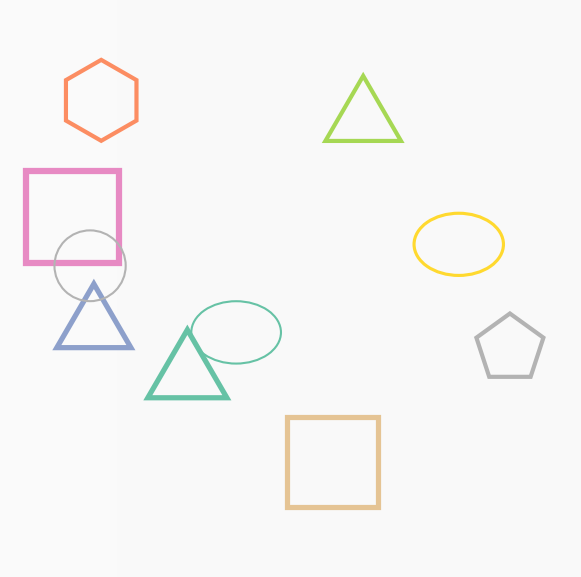[{"shape": "oval", "thickness": 1, "radius": 0.39, "center": [0.406, 0.424]}, {"shape": "triangle", "thickness": 2.5, "radius": 0.39, "center": [0.322, 0.35]}, {"shape": "hexagon", "thickness": 2, "radius": 0.35, "center": [0.174, 0.825]}, {"shape": "triangle", "thickness": 2.5, "radius": 0.37, "center": [0.161, 0.434]}, {"shape": "square", "thickness": 3, "radius": 0.4, "center": [0.125, 0.624]}, {"shape": "triangle", "thickness": 2, "radius": 0.38, "center": [0.625, 0.793]}, {"shape": "oval", "thickness": 1.5, "radius": 0.38, "center": [0.789, 0.576]}, {"shape": "square", "thickness": 2.5, "radius": 0.39, "center": [0.572, 0.199]}, {"shape": "pentagon", "thickness": 2, "radius": 0.3, "center": [0.877, 0.396]}, {"shape": "circle", "thickness": 1, "radius": 0.31, "center": [0.155, 0.539]}]